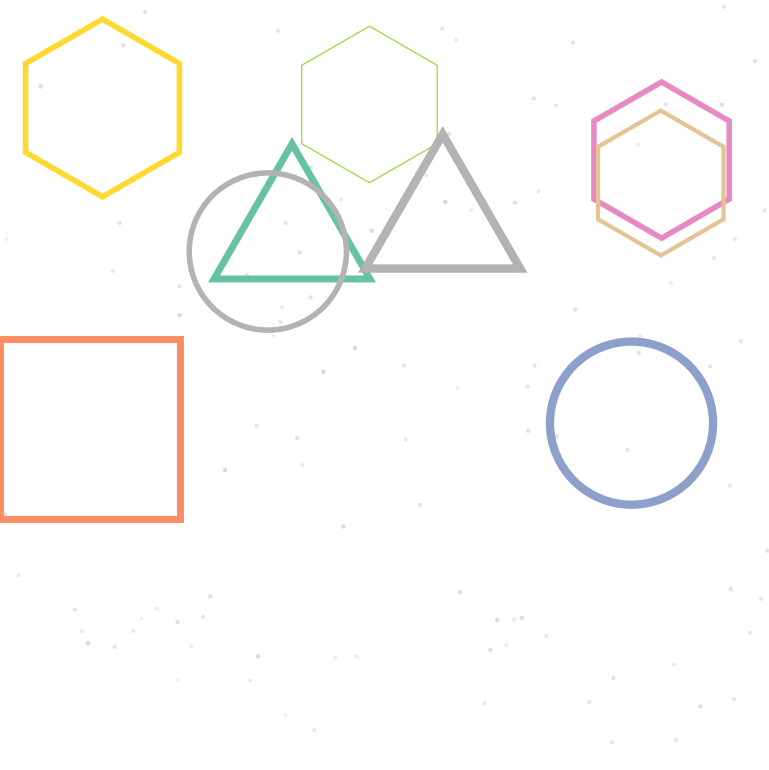[{"shape": "triangle", "thickness": 2.5, "radius": 0.58, "center": [0.379, 0.696]}, {"shape": "square", "thickness": 2.5, "radius": 0.58, "center": [0.116, 0.443]}, {"shape": "circle", "thickness": 3, "radius": 0.53, "center": [0.82, 0.45]}, {"shape": "hexagon", "thickness": 2, "radius": 0.51, "center": [0.859, 0.792]}, {"shape": "hexagon", "thickness": 0.5, "radius": 0.51, "center": [0.48, 0.864]}, {"shape": "hexagon", "thickness": 2, "radius": 0.58, "center": [0.133, 0.86]}, {"shape": "hexagon", "thickness": 1.5, "radius": 0.47, "center": [0.858, 0.762]}, {"shape": "triangle", "thickness": 3, "radius": 0.58, "center": [0.575, 0.709]}, {"shape": "circle", "thickness": 2, "radius": 0.51, "center": [0.348, 0.673]}]